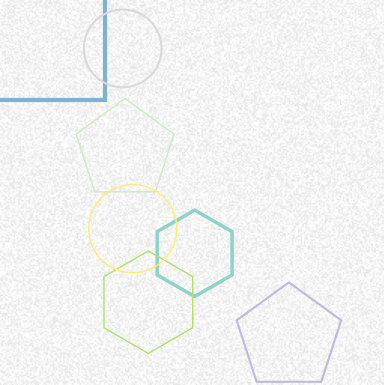[{"shape": "hexagon", "thickness": 2.5, "radius": 0.56, "center": [0.506, 0.342]}, {"shape": "pentagon", "thickness": 1.5, "radius": 0.71, "center": [0.75, 0.124]}, {"shape": "square", "thickness": 3, "radius": 0.75, "center": [0.124, 0.889]}, {"shape": "hexagon", "thickness": 1, "radius": 0.66, "center": [0.385, 0.215]}, {"shape": "circle", "thickness": 1.5, "radius": 0.5, "center": [0.319, 0.874]}, {"shape": "pentagon", "thickness": 1, "radius": 0.67, "center": [0.325, 0.61]}, {"shape": "circle", "thickness": 1, "radius": 0.57, "center": [0.345, 0.406]}]